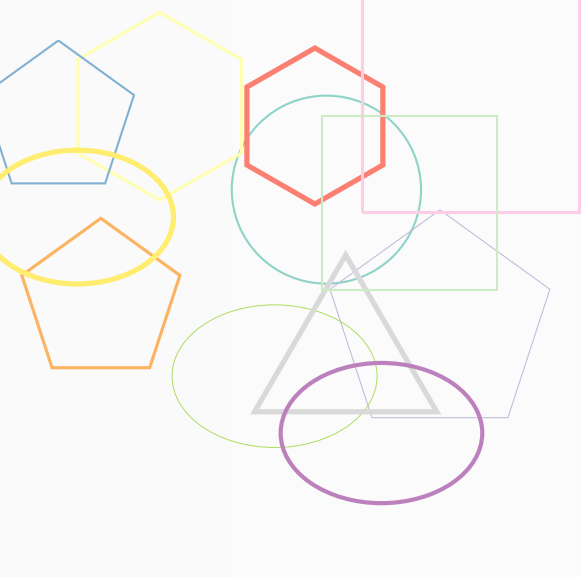[{"shape": "circle", "thickness": 1, "radius": 0.81, "center": [0.562, 0.671]}, {"shape": "hexagon", "thickness": 1.5, "radius": 0.81, "center": [0.275, 0.815]}, {"shape": "pentagon", "thickness": 0.5, "radius": 0.99, "center": [0.757, 0.437]}, {"shape": "hexagon", "thickness": 2.5, "radius": 0.68, "center": [0.542, 0.781]}, {"shape": "pentagon", "thickness": 1, "radius": 0.68, "center": [0.1, 0.792]}, {"shape": "pentagon", "thickness": 1.5, "radius": 0.71, "center": [0.174, 0.478]}, {"shape": "oval", "thickness": 0.5, "radius": 0.88, "center": [0.472, 0.348]}, {"shape": "square", "thickness": 1.5, "radius": 0.93, "center": [0.81, 0.818]}, {"shape": "triangle", "thickness": 2.5, "radius": 0.91, "center": [0.595, 0.377]}, {"shape": "oval", "thickness": 2, "radius": 0.87, "center": [0.656, 0.249]}, {"shape": "square", "thickness": 1, "radius": 0.75, "center": [0.704, 0.648]}, {"shape": "oval", "thickness": 2.5, "radius": 0.83, "center": [0.133, 0.623]}]